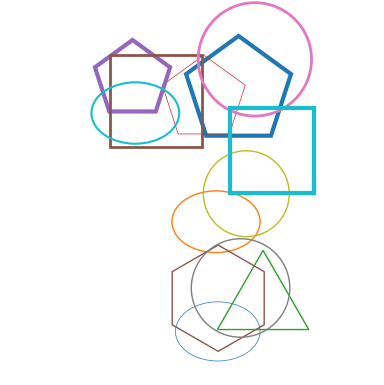[{"shape": "oval", "thickness": 0.5, "radius": 0.55, "center": [0.566, 0.139]}, {"shape": "pentagon", "thickness": 3, "radius": 0.72, "center": [0.62, 0.763]}, {"shape": "oval", "thickness": 1, "radius": 0.57, "center": [0.561, 0.424]}, {"shape": "triangle", "thickness": 1, "radius": 0.69, "center": [0.683, 0.213]}, {"shape": "pentagon", "thickness": 0.5, "radius": 0.57, "center": [0.529, 0.744]}, {"shape": "pentagon", "thickness": 3, "radius": 0.51, "center": [0.344, 0.793]}, {"shape": "square", "thickness": 2, "radius": 0.6, "center": [0.406, 0.738]}, {"shape": "hexagon", "thickness": 1, "radius": 0.69, "center": [0.567, 0.225]}, {"shape": "circle", "thickness": 2, "radius": 0.74, "center": [0.662, 0.846]}, {"shape": "circle", "thickness": 1, "radius": 0.64, "center": [0.625, 0.252]}, {"shape": "circle", "thickness": 1, "radius": 0.56, "center": [0.64, 0.497]}, {"shape": "oval", "thickness": 1.5, "radius": 0.57, "center": [0.351, 0.706]}, {"shape": "square", "thickness": 3, "radius": 0.55, "center": [0.707, 0.61]}]